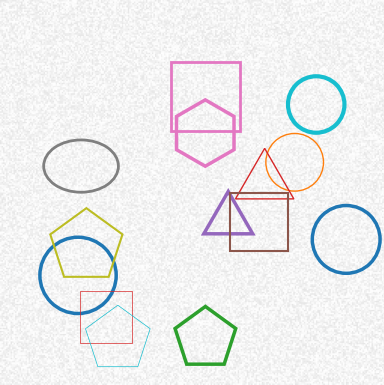[{"shape": "circle", "thickness": 2.5, "radius": 0.5, "center": [0.203, 0.285]}, {"shape": "circle", "thickness": 2.5, "radius": 0.44, "center": [0.899, 0.378]}, {"shape": "circle", "thickness": 1, "radius": 0.37, "center": [0.765, 0.578]}, {"shape": "pentagon", "thickness": 2.5, "radius": 0.41, "center": [0.534, 0.121]}, {"shape": "square", "thickness": 0.5, "radius": 0.34, "center": [0.275, 0.176]}, {"shape": "triangle", "thickness": 1, "radius": 0.44, "center": [0.687, 0.527]}, {"shape": "triangle", "thickness": 2.5, "radius": 0.37, "center": [0.593, 0.429]}, {"shape": "square", "thickness": 1.5, "radius": 0.38, "center": [0.672, 0.423]}, {"shape": "hexagon", "thickness": 2.5, "radius": 0.43, "center": [0.533, 0.654]}, {"shape": "square", "thickness": 2, "radius": 0.45, "center": [0.533, 0.749]}, {"shape": "oval", "thickness": 2, "radius": 0.49, "center": [0.211, 0.569]}, {"shape": "pentagon", "thickness": 1.5, "radius": 0.49, "center": [0.224, 0.361]}, {"shape": "pentagon", "thickness": 0.5, "radius": 0.44, "center": [0.306, 0.119]}, {"shape": "circle", "thickness": 3, "radius": 0.37, "center": [0.821, 0.729]}]